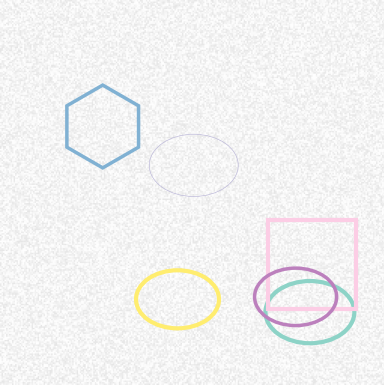[{"shape": "oval", "thickness": 3, "radius": 0.58, "center": [0.805, 0.189]}, {"shape": "oval", "thickness": 0.5, "radius": 0.58, "center": [0.503, 0.57]}, {"shape": "hexagon", "thickness": 2.5, "radius": 0.54, "center": [0.267, 0.671]}, {"shape": "square", "thickness": 3, "radius": 0.57, "center": [0.811, 0.313]}, {"shape": "oval", "thickness": 2.5, "radius": 0.53, "center": [0.768, 0.229]}, {"shape": "oval", "thickness": 3, "radius": 0.54, "center": [0.461, 0.223]}]